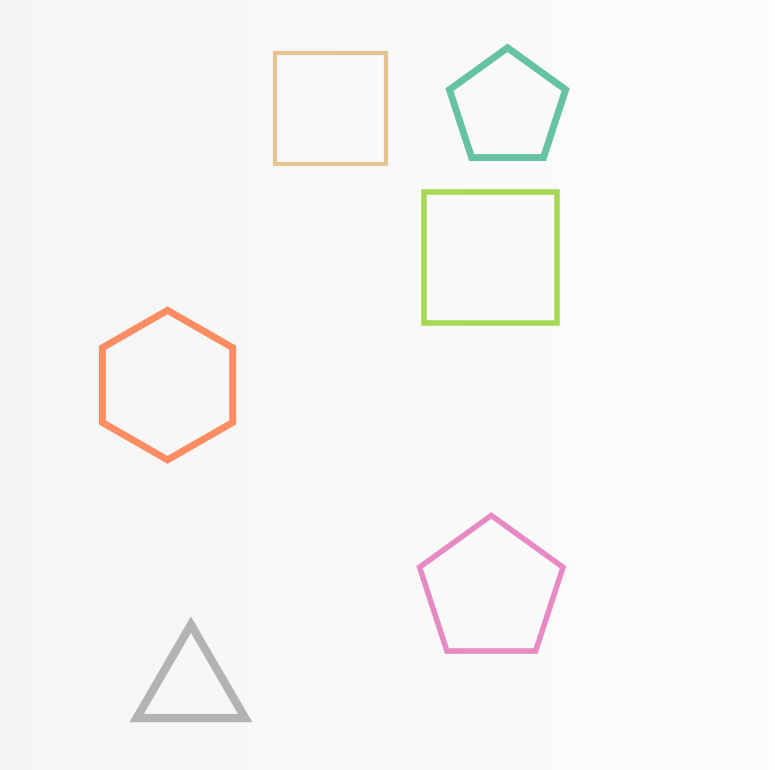[{"shape": "pentagon", "thickness": 2.5, "radius": 0.39, "center": [0.655, 0.859]}, {"shape": "hexagon", "thickness": 2.5, "radius": 0.49, "center": [0.216, 0.5]}, {"shape": "pentagon", "thickness": 2, "radius": 0.49, "center": [0.634, 0.233]}, {"shape": "square", "thickness": 2, "radius": 0.43, "center": [0.633, 0.666]}, {"shape": "square", "thickness": 1.5, "radius": 0.36, "center": [0.426, 0.859]}, {"shape": "triangle", "thickness": 3, "radius": 0.4, "center": [0.246, 0.108]}]